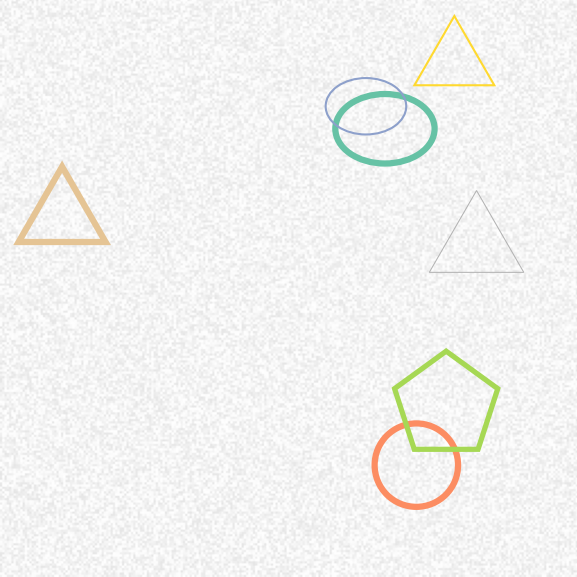[{"shape": "oval", "thickness": 3, "radius": 0.43, "center": [0.667, 0.776]}, {"shape": "circle", "thickness": 3, "radius": 0.36, "center": [0.721, 0.194]}, {"shape": "oval", "thickness": 1, "radius": 0.35, "center": [0.634, 0.815]}, {"shape": "pentagon", "thickness": 2.5, "radius": 0.47, "center": [0.773, 0.297]}, {"shape": "triangle", "thickness": 1, "radius": 0.4, "center": [0.787, 0.891]}, {"shape": "triangle", "thickness": 3, "radius": 0.43, "center": [0.108, 0.624]}, {"shape": "triangle", "thickness": 0.5, "radius": 0.47, "center": [0.825, 0.575]}]